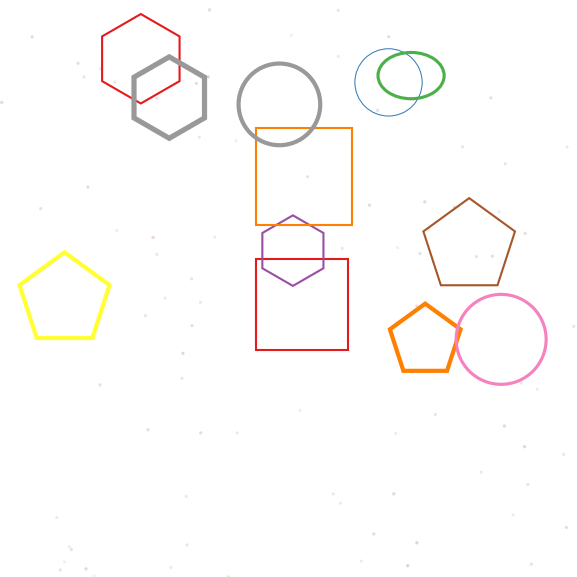[{"shape": "square", "thickness": 1, "radius": 0.4, "center": [0.523, 0.472]}, {"shape": "hexagon", "thickness": 1, "radius": 0.39, "center": [0.244, 0.897]}, {"shape": "circle", "thickness": 0.5, "radius": 0.29, "center": [0.673, 0.856]}, {"shape": "oval", "thickness": 1.5, "radius": 0.29, "center": [0.712, 0.868]}, {"shape": "hexagon", "thickness": 1, "radius": 0.31, "center": [0.507, 0.565]}, {"shape": "pentagon", "thickness": 2, "radius": 0.32, "center": [0.736, 0.409]}, {"shape": "square", "thickness": 1, "radius": 0.42, "center": [0.526, 0.693]}, {"shape": "pentagon", "thickness": 2, "radius": 0.41, "center": [0.112, 0.48]}, {"shape": "pentagon", "thickness": 1, "radius": 0.42, "center": [0.812, 0.573]}, {"shape": "circle", "thickness": 1.5, "radius": 0.39, "center": [0.868, 0.412]}, {"shape": "hexagon", "thickness": 2.5, "radius": 0.35, "center": [0.293, 0.83]}, {"shape": "circle", "thickness": 2, "radius": 0.35, "center": [0.484, 0.818]}]